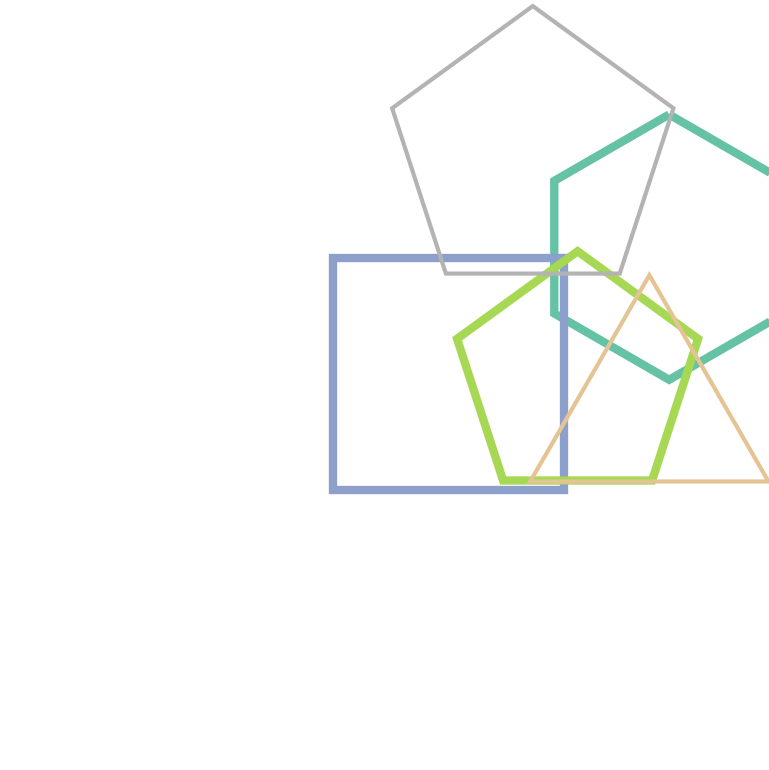[{"shape": "hexagon", "thickness": 3, "radius": 0.86, "center": [0.869, 0.679]}, {"shape": "square", "thickness": 3, "radius": 0.75, "center": [0.582, 0.514]}, {"shape": "pentagon", "thickness": 3, "radius": 0.82, "center": [0.75, 0.509]}, {"shape": "triangle", "thickness": 1.5, "radius": 0.89, "center": [0.843, 0.464]}, {"shape": "pentagon", "thickness": 1.5, "radius": 0.96, "center": [0.692, 0.8]}]